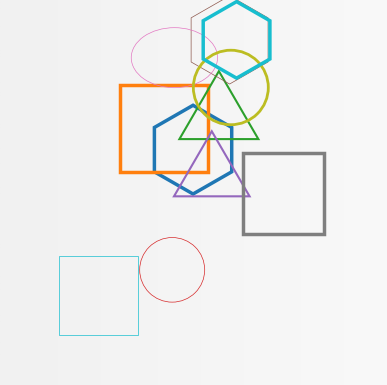[{"shape": "hexagon", "thickness": 2.5, "radius": 0.58, "center": [0.498, 0.611]}, {"shape": "square", "thickness": 2.5, "radius": 0.57, "center": [0.424, 0.666]}, {"shape": "triangle", "thickness": 1.5, "radius": 0.59, "center": [0.565, 0.698]}, {"shape": "circle", "thickness": 0.5, "radius": 0.42, "center": [0.444, 0.299]}, {"shape": "triangle", "thickness": 1.5, "radius": 0.56, "center": [0.547, 0.546]}, {"shape": "hexagon", "thickness": 0.5, "radius": 0.57, "center": [0.592, 0.896]}, {"shape": "oval", "thickness": 0.5, "radius": 0.56, "center": [0.45, 0.85]}, {"shape": "square", "thickness": 2.5, "radius": 0.52, "center": [0.731, 0.497]}, {"shape": "circle", "thickness": 2, "radius": 0.48, "center": [0.596, 0.773]}, {"shape": "square", "thickness": 0.5, "radius": 0.51, "center": [0.254, 0.232]}, {"shape": "hexagon", "thickness": 2.5, "radius": 0.5, "center": [0.61, 0.896]}]